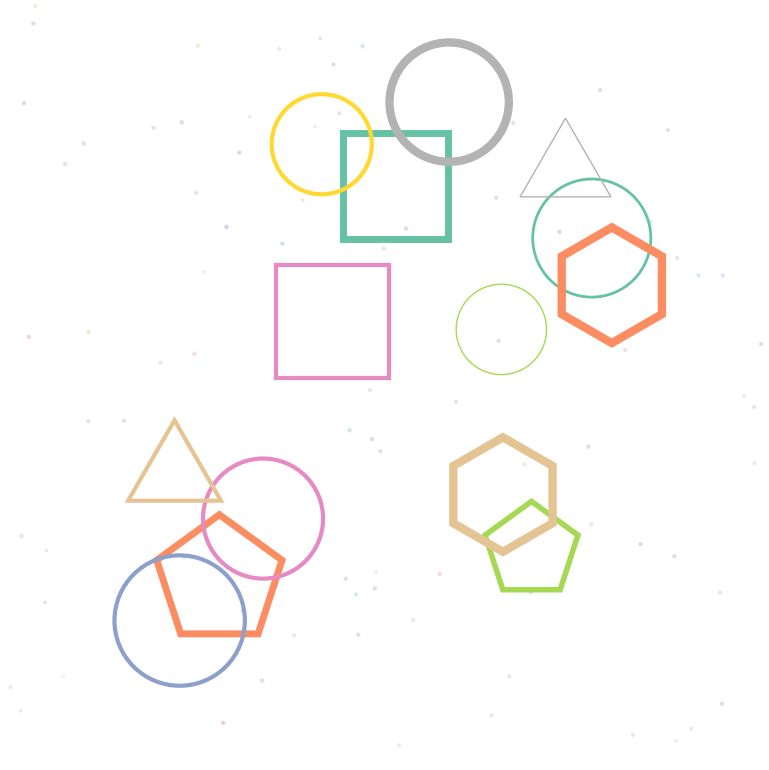[{"shape": "square", "thickness": 2.5, "radius": 0.34, "center": [0.514, 0.759]}, {"shape": "circle", "thickness": 1, "radius": 0.38, "center": [0.769, 0.691]}, {"shape": "pentagon", "thickness": 2.5, "radius": 0.43, "center": [0.285, 0.246]}, {"shape": "hexagon", "thickness": 3, "radius": 0.38, "center": [0.795, 0.63]}, {"shape": "circle", "thickness": 1.5, "radius": 0.42, "center": [0.233, 0.194]}, {"shape": "square", "thickness": 1.5, "radius": 0.37, "center": [0.431, 0.582]}, {"shape": "circle", "thickness": 1.5, "radius": 0.39, "center": [0.342, 0.327]}, {"shape": "circle", "thickness": 0.5, "radius": 0.29, "center": [0.651, 0.572]}, {"shape": "pentagon", "thickness": 2, "radius": 0.32, "center": [0.69, 0.285]}, {"shape": "circle", "thickness": 1.5, "radius": 0.33, "center": [0.418, 0.813]}, {"shape": "triangle", "thickness": 1.5, "radius": 0.35, "center": [0.227, 0.385]}, {"shape": "hexagon", "thickness": 3, "radius": 0.37, "center": [0.653, 0.358]}, {"shape": "triangle", "thickness": 0.5, "radius": 0.34, "center": [0.734, 0.778]}, {"shape": "circle", "thickness": 3, "radius": 0.39, "center": [0.583, 0.867]}]